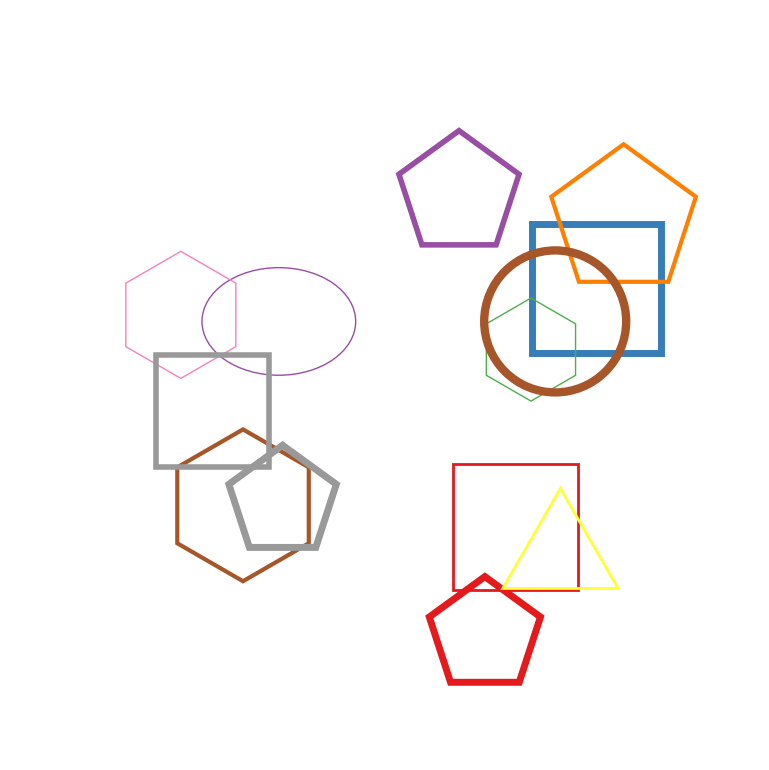[{"shape": "pentagon", "thickness": 2.5, "radius": 0.38, "center": [0.63, 0.175]}, {"shape": "square", "thickness": 1, "radius": 0.41, "center": [0.669, 0.316]}, {"shape": "square", "thickness": 2.5, "radius": 0.42, "center": [0.775, 0.626]}, {"shape": "hexagon", "thickness": 0.5, "radius": 0.33, "center": [0.69, 0.546]}, {"shape": "oval", "thickness": 0.5, "radius": 0.5, "center": [0.362, 0.583]}, {"shape": "pentagon", "thickness": 2, "radius": 0.41, "center": [0.596, 0.748]}, {"shape": "pentagon", "thickness": 1.5, "radius": 0.49, "center": [0.81, 0.714]}, {"shape": "triangle", "thickness": 1, "radius": 0.43, "center": [0.728, 0.279]}, {"shape": "circle", "thickness": 3, "radius": 0.46, "center": [0.721, 0.583]}, {"shape": "hexagon", "thickness": 1.5, "radius": 0.49, "center": [0.316, 0.344]}, {"shape": "hexagon", "thickness": 0.5, "radius": 0.41, "center": [0.235, 0.591]}, {"shape": "pentagon", "thickness": 2.5, "radius": 0.37, "center": [0.367, 0.348]}, {"shape": "square", "thickness": 2, "radius": 0.37, "center": [0.276, 0.466]}]